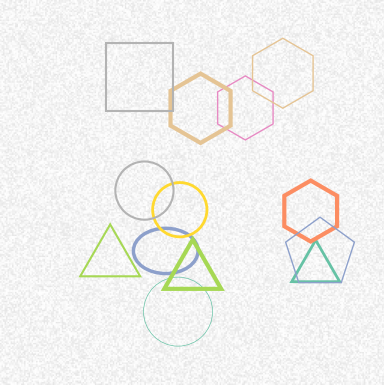[{"shape": "triangle", "thickness": 2, "radius": 0.36, "center": [0.82, 0.304]}, {"shape": "circle", "thickness": 0.5, "radius": 0.45, "center": [0.463, 0.191]}, {"shape": "hexagon", "thickness": 3, "radius": 0.4, "center": [0.807, 0.452]}, {"shape": "pentagon", "thickness": 1, "radius": 0.47, "center": [0.831, 0.342]}, {"shape": "oval", "thickness": 2.5, "radius": 0.42, "center": [0.43, 0.348]}, {"shape": "hexagon", "thickness": 1, "radius": 0.42, "center": [0.637, 0.72]}, {"shape": "triangle", "thickness": 1.5, "radius": 0.45, "center": [0.286, 0.327]}, {"shape": "triangle", "thickness": 3, "radius": 0.43, "center": [0.501, 0.292]}, {"shape": "circle", "thickness": 2, "radius": 0.35, "center": [0.467, 0.455]}, {"shape": "hexagon", "thickness": 3, "radius": 0.45, "center": [0.521, 0.719]}, {"shape": "hexagon", "thickness": 1, "radius": 0.45, "center": [0.735, 0.81]}, {"shape": "square", "thickness": 1.5, "radius": 0.44, "center": [0.362, 0.8]}, {"shape": "circle", "thickness": 1.5, "radius": 0.38, "center": [0.375, 0.505]}]